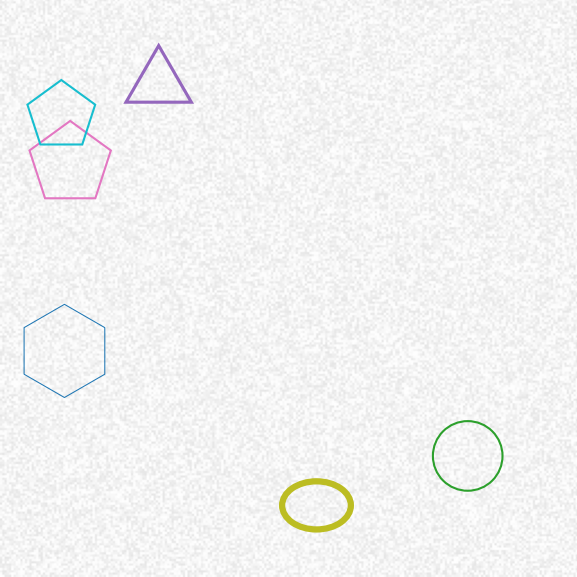[{"shape": "hexagon", "thickness": 0.5, "radius": 0.4, "center": [0.112, 0.391]}, {"shape": "circle", "thickness": 1, "radius": 0.3, "center": [0.81, 0.21]}, {"shape": "triangle", "thickness": 1.5, "radius": 0.33, "center": [0.275, 0.855]}, {"shape": "pentagon", "thickness": 1, "radius": 0.37, "center": [0.122, 0.716]}, {"shape": "oval", "thickness": 3, "radius": 0.3, "center": [0.548, 0.124]}, {"shape": "pentagon", "thickness": 1, "radius": 0.31, "center": [0.106, 0.799]}]